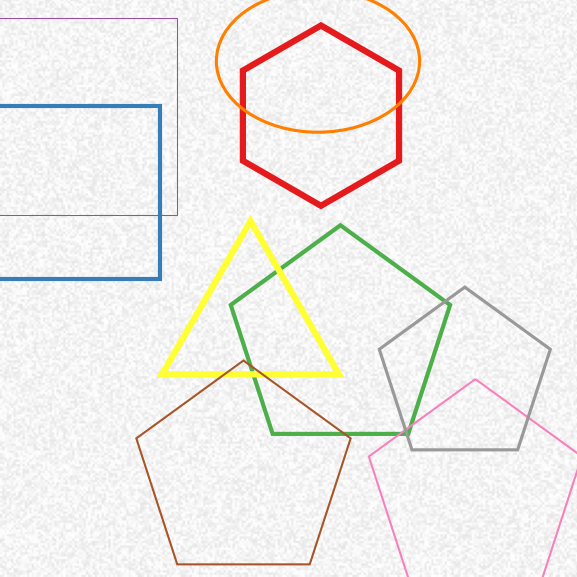[{"shape": "hexagon", "thickness": 3, "radius": 0.78, "center": [0.556, 0.799]}, {"shape": "square", "thickness": 2, "radius": 0.75, "center": [0.127, 0.666]}, {"shape": "pentagon", "thickness": 2, "radius": 1.0, "center": [0.589, 0.409]}, {"shape": "square", "thickness": 0.5, "radius": 0.86, "center": [0.135, 0.797]}, {"shape": "oval", "thickness": 1.5, "radius": 0.88, "center": [0.551, 0.893]}, {"shape": "triangle", "thickness": 3, "radius": 0.88, "center": [0.434, 0.439]}, {"shape": "pentagon", "thickness": 1, "radius": 0.98, "center": [0.422, 0.18]}, {"shape": "pentagon", "thickness": 1, "radius": 0.97, "center": [0.823, 0.149]}, {"shape": "pentagon", "thickness": 1.5, "radius": 0.78, "center": [0.805, 0.346]}]